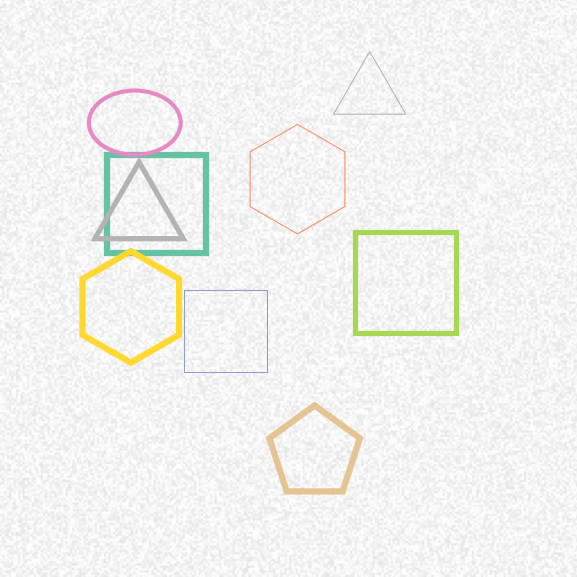[{"shape": "square", "thickness": 3, "radius": 0.42, "center": [0.271, 0.646]}, {"shape": "hexagon", "thickness": 0.5, "radius": 0.47, "center": [0.515, 0.689]}, {"shape": "square", "thickness": 0.5, "radius": 0.36, "center": [0.39, 0.426]}, {"shape": "oval", "thickness": 2, "radius": 0.4, "center": [0.233, 0.787]}, {"shape": "square", "thickness": 2.5, "radius": 0.44, "center": [0.702, 0.51]}, {"shape": "hexagon", "thickness": 3, "radius": 0.48, "center": [0.227, 0.468]}, {"shape": "pentagon", "thickness": 3, "radius": 0.41, "center": [0.545, 0.215]}, {"shape": "triangle", "thickness": 2.5, "radius": 0.44, "center": [0.241, 0.63]}, {"shape": "triangle", "thickness": 0.5, "radius": 0.36, "center": [0.64, 0.838]}]